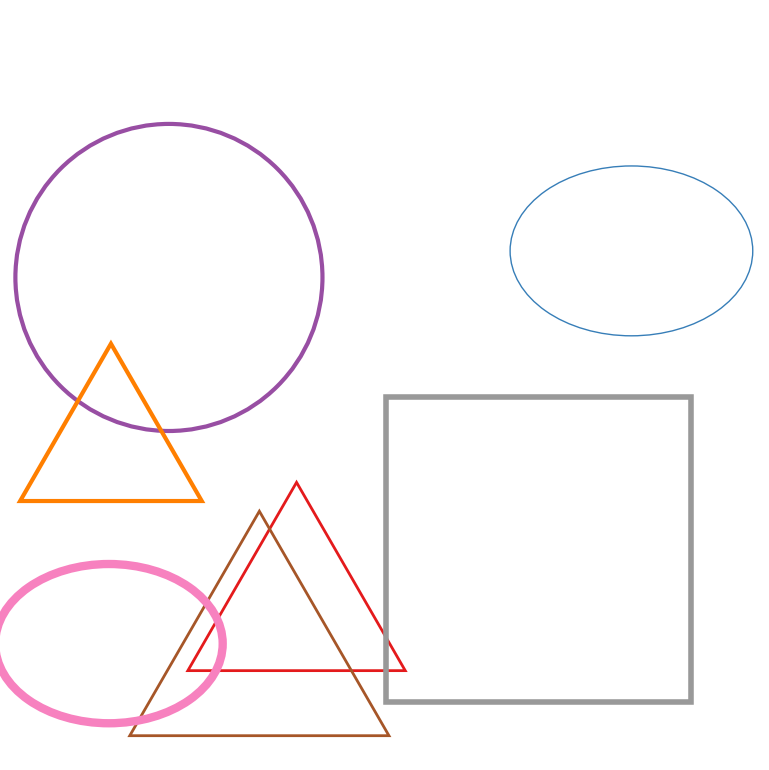[{"shape": "triangle", "thickness": 1, "radius": 0.82, "center": [0.385, 0.211]}, {"shape": "oval", "thickness": 0.5, "radius": 0.79, "center": [0.82, 0.674]}, {"shape": "circle", "thickness": 1.5, "radius": 1.0, "center": [0.219, 0.64]}, {"shape": "triangle", "thickness": 1.5, "radius": 0.68, "center": [0.144, 0.417]}, {"shape": "triangle", "thickness": 1, "radius": 0.97, "center": [0.337, 0.142]}, {"shape": "oval", "thickness": 3, "radius": 0.74, "center": [0.141, 0.164]}, {"shape": "square", "thickness": 2, "radius": 0.99, "center": [0.699, 0.286]}]